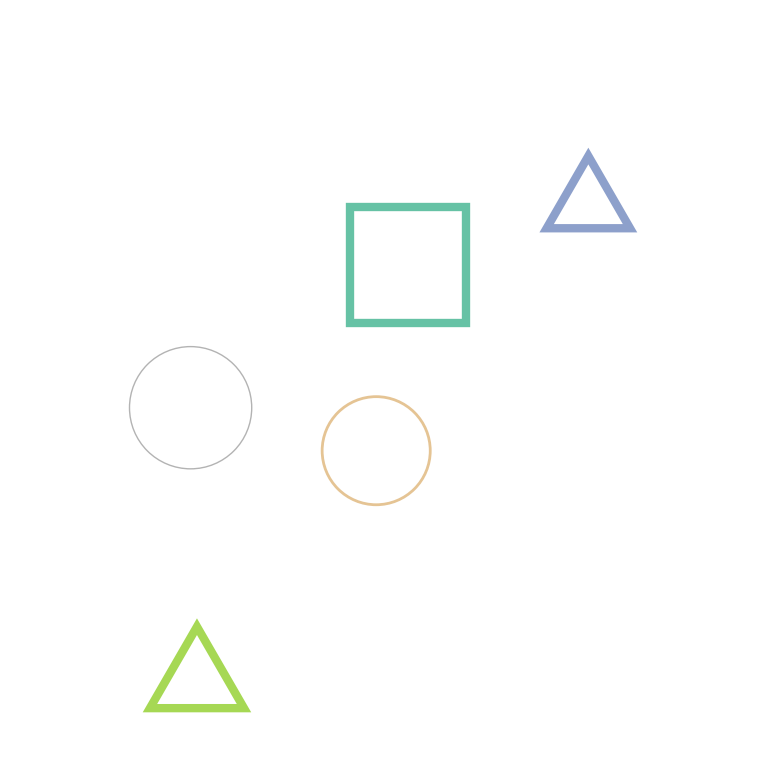[{"shape": "square", "thickness": 3, "radius": 0.38, "center": [0.53, 0.656]}, {"shape": "triangle", "thickness": 3, "radius": 0.31, "center": [0.764, 0.735]}, {"shape": "triangle", "thickness": 3, "radius": 0.35, "center": [0.256, 0.116]}, {"shape": "circle", "thickness": 1, "radius": 0.35, "center": [0.489, 0.415]}, {"shape": "circle", "thickness": 0.5, "radius": 0.4, "center": [0.248, 0.47]}]